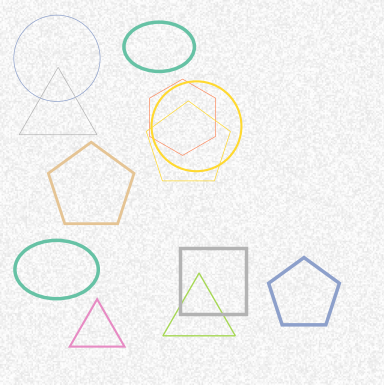[{"shape": "oval", "thickness": 2.5, "radius": 0.46, "center": [0.413, 0.878]}, {"shape": "oval", "thickness": 2.5, "radius": 0.54, "center": [0.147, 0.3]}, {"shape": "hexagon", "thickness": 0.5, "radius": 0.5, "center": [0.474, 0.695]}, {"shape": "circle", "thickness": 0.5, "radius": 0.56, "center": [0.148, 0.849]}, {"shape": "pentagon", "thickness": 2.5, "radius": 0.48, "center": [0.79, 0.234]}, {"shape": "triangle", "thickness": 1.5, "radius": 0.41, "center": [0.252, 0.141]}, {"shape": "triangle", "thickness": 1, "radius": 0.54, "center": [0.517, 0.182]}, {"shape": "pentagon", "thickness": 0.5, "radius": 0.57, "center": [0.489, 0.623]}, {"shape": "circle", "thickness": 1.5, "radius": 0.58, "center": [0.51, 0.672]}, {"shape": "pentagon", "thickness": 2, "radius": 0.59, "center": [0.237, 0.514]}, {"shape": "triangle", "thickness": 0.5, "radius": 0.58, "center": [0.151, 0.708]}, {"shape": "square", "thickness": 2.5, "radius": 0.42, "center": [0.553, 0.27]}]